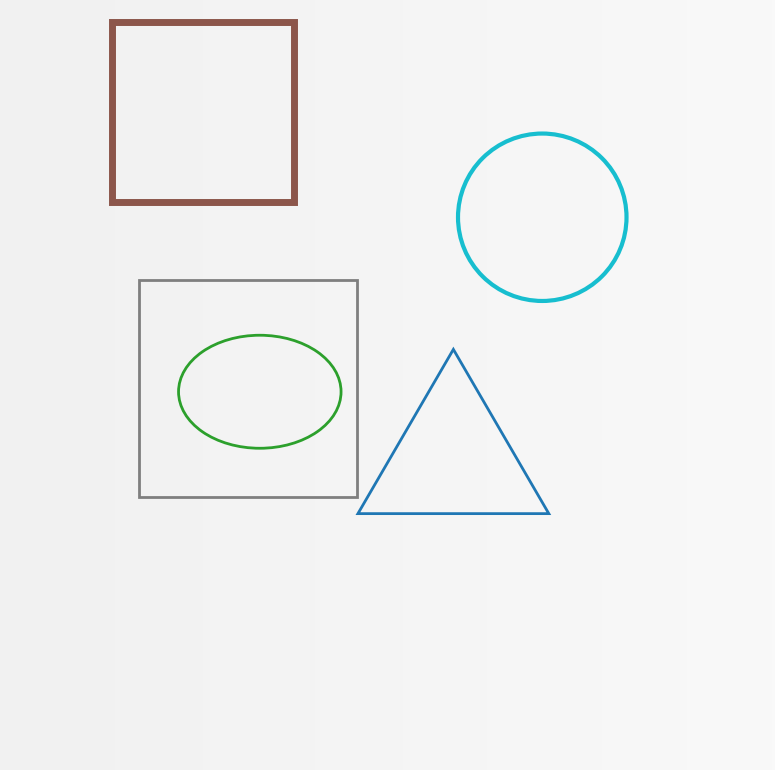[{"shape": "triangle", "thickness": 1, "radius": 0.71, "center": [0.585, 0.404]}, {"shape": "oval", "thickness": 1, "radius": 0.52, "center": [0.335, 0.491]}, {"shape": "square", "thickness": 2.5, "radius": 0.59, "center": [0.262, 0.854]}, {"shape": "square", "thickness": 1, "radius": 0.7, "center": [0.32, 0.495]}, {"shape": "circle", "thickness": 1.5, "radius": 0.54, "center": [0.7, 0.718]}]